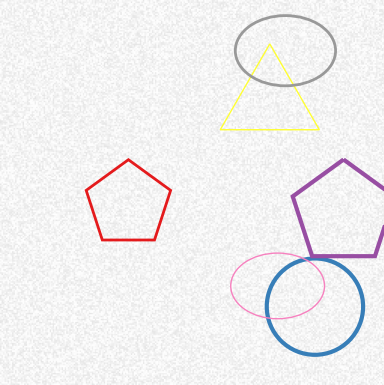[{"shape": "pentagon", "thickness": 2, "radius": 0.58, "center": [0.334, 0.47]}, {"shape": "circle", "thickness": 3, "radius": 0.63, "center": [0.818, 0.204]}, {"shape": "pentagon", "thickness": 3, "radius": 0.69, "center": [0.892, 0.447]}, {"shape": "triangle", "thickness": 1, "radius": 0.74, "center": [0.701, 0.737]}, {"shape": "oval", "thickness": 1, "radius": 0.61, "center": [0.721, 0.257]}, {"shape": "oval", "thickness": 2, "radius": 0.65, "center": [0.741, 0.868]}]